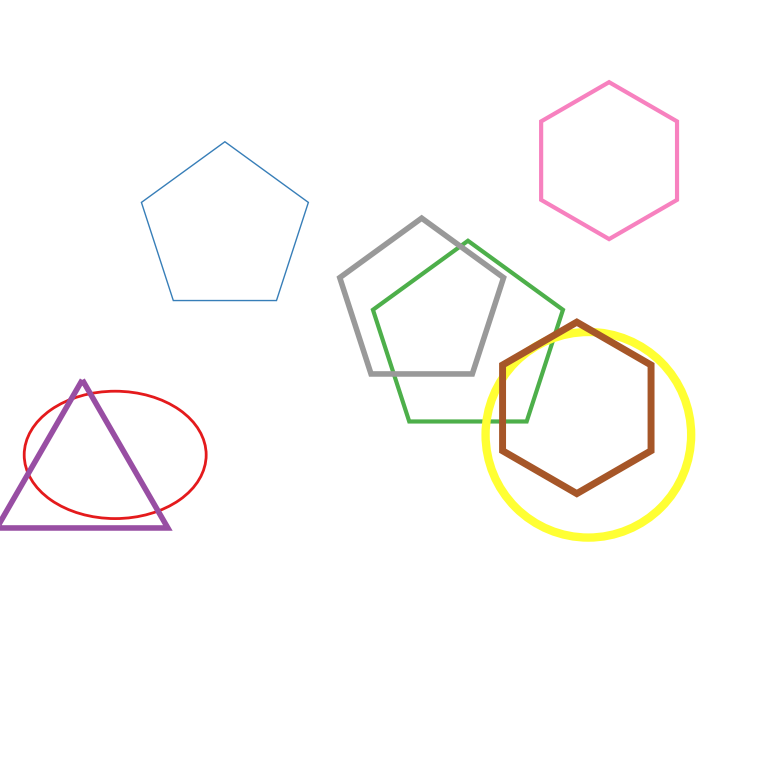[{"shape": "oval", "thickness": 1, "radius": 0.59, "center": [0.15, 0.409]}, {"shape": "pentagon", "thickness": 0.5, "radius": 0.57, "center": [0.292, 0.702]}, {"shape": "pentagon", "thickness": 1.5, "radius": 0.65, "center": [0.608, 0.558]}, {"shape": "triangle", "thickness": 2, "radius": 0.64, "center": [0.107, 0.378]}, {"shape": "circle", "thickness": 3, "radius": 0.67, "center": [0.764, 0.435]}, {"shape": "hexagon", "thickness": 2.5, "radius": 0.56, "center": [0.749, 0.47]}, {"shape": "hexagon", "thickness": 1.5, "radius": 0.51, "center": [0.791, 0.791]}, {"shape": "pentagon", "thickness": 2, "radius": 0.56, "center": [0.548, 0.605]}]